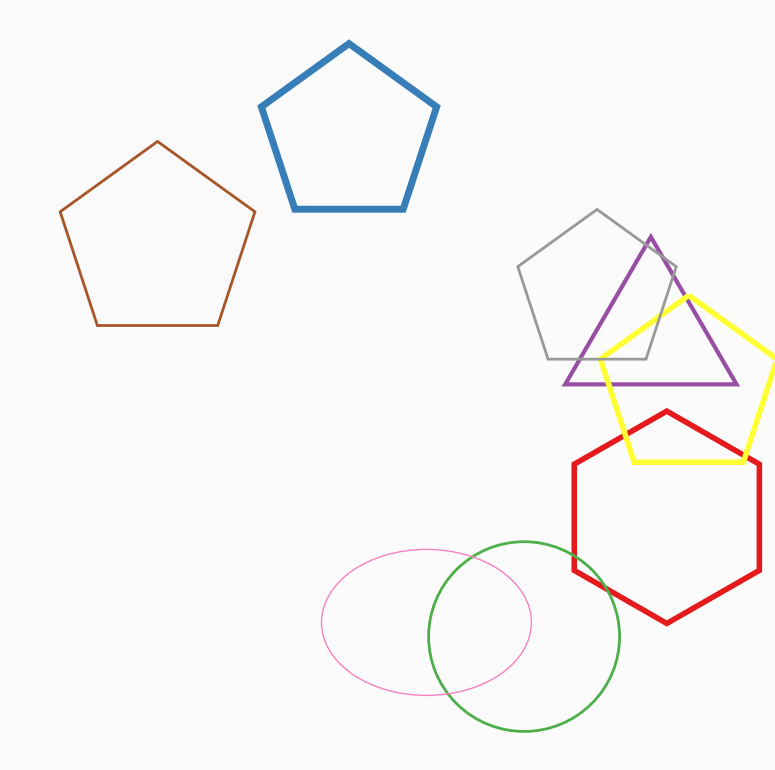[{"shape": "hexagon", "thickness": 2, "radius": 0.69, "center": [0.86, 0.328]}, {"shape": "pentagon", "thickness": 2.5, "radius": 0.59, "center": [0.45, 0.824]}, {"shape": "circle", "thickness": 1, "radius": 0.62, "center": [0.676, 0.173]}, {"shape": "triangle", "thickness": 1.5, "radius": 0.64, "center": [0.84, 0.565]}, {"shape": "pentagon", "thickness": 2, "radius": 0.6, "center": [0.889, 0.497]}, {"shape": "pentagon", "thickness": 1, "radius": 0.66, "center": [0.203, 0.684]}, {"shape": "oval", "thickness": 0.5, "radius": 0.68, "center": [0.55, 0.192]}, {"shape": "pentagon", "thickness": 1, "radius": 0.54, "center": [0.77, 0.62]}]